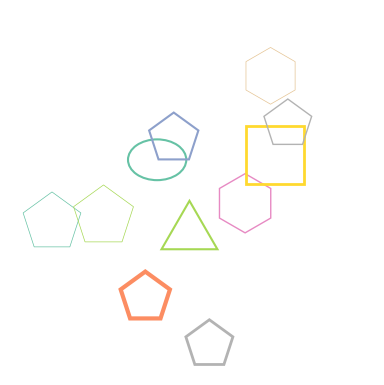[{"shape": "pentagon", "thickness": 0.5, "radius": 0.39, "center": [0.135, 0.423]}, {"shape": "oval", "thickness": 1.5, "radius": 0.38, "center": [0.408, 0.585]}, {"shape": "pentagon", "thickness": 3, "radius": 0.34, "center": [0.377, 0.227]}, {"shape": "pentagon", "thickness": 1.5, "radius": 0.34, "center": [0.451, 0.64]}, {"shape": "hexagon", "thickness": 1, "radius": 0.38, "center": [0.637, 0.472]}, {"shape": "triangle", "thickness": 1.5, "radius": 0.42, "center": [0.492, 0.395]}, {"shape": "pentagon", "thickness": 0.5, "radius": 0.41, "center": [0.269, 0.438]}, {"shape": "square", "thickness": 2, "radius": 0.38, "center": [0.715, 0.598]}, {"shape": "hexagon", "thickness": 0.5, "radius": 0.37, "center": [0.703, 0.803]}, {"shape": "pentagon", "thickness": 1, "radius": 0.33, "center": [0.748, 0.678]}, {"shape": "pentagon", "thickness": 2, "radius": 0.32, "center": [0.544, 0.105]}]